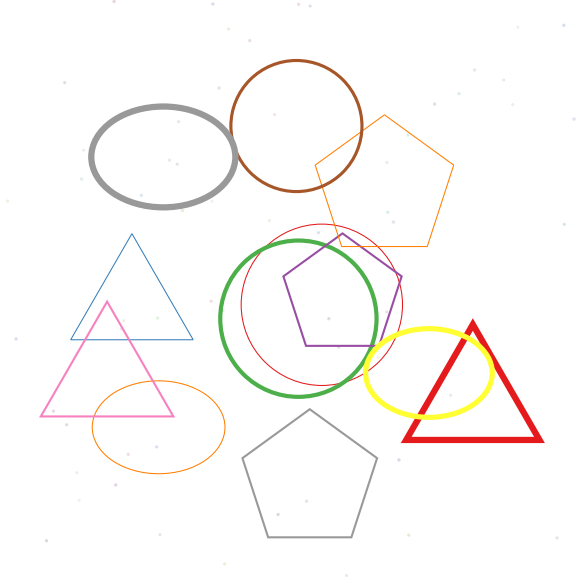[{"shape": "triangle", "thickness": 3, "radius": 0.67, "center": [0.819, 0.304]}, {"shape": "circle", "thickness": 0.5, "radius": 0.7, "center": [0.557, 0.471]}, {"shape": "triangle", "thickness": 0.5, "radius": 0.61, "center": [0.228, 0.472]}, {"shape": "circle", "thickness": 2, "radius": 0.68, "center": [0.517, 0.447]}, {"shape": "pentagon", "thickness": 1, "radius": 0.54, "center": [0.593, 0.487]}, {"shape": "oval", "thickness": 0.5, "radius": 0.57, "center": [0.275, 0.259]}, {"shape": "pentagon", "thickness": 0.5, "radius": 0.63, "center": [0.666, 0.674]}, {"shape": "oval", "thickness": 2.5, "radius": 0.55, "center": [0.743, 0.353]}, {"shape": "circle", "thickness": 1.5, "radius": 0.57, "center": [0.513, 0.781]}, {"shape": "triangle", "thickness": 1, "radius": 0.66, "center": [0.185, 0.344]}, {"shape": "oval", "thickness": 3, "radius": 0.62, "center": [0.283, 0.727]}, {"shape": "pentagon", "thickness": 1, "radius": 0.61, "center": [0.536, 0.168]}]